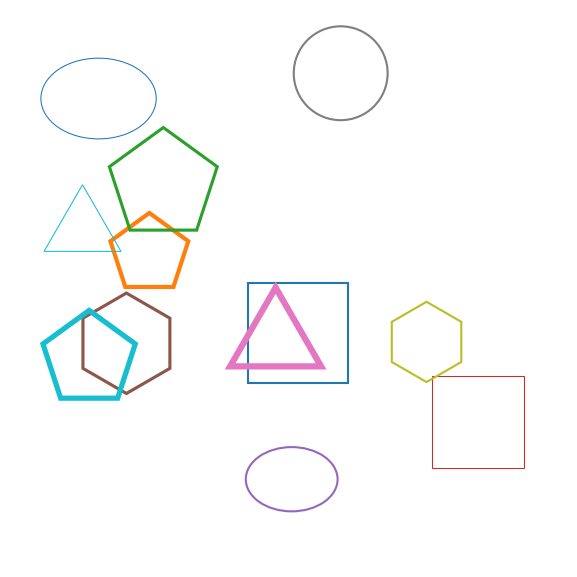[{"shape": "oval", "thickness": 0.5, "radius": 0.5, "center": [0.171, 0.829]}, {"shape": "square", "thickness": 1, "radius": 0.43, "center": [0.515, 0.422]}, {"shape": "pentagon", "thickness": 2, "radius": 0.35, "center": [0.259, 0.56]}, {"shape": "pentagon", "thickness": 1.5, "radius": 0.49, "center": [0.283, 0.68]}, {"shape": "square", "thickness": 0.5, "radius": 0.4, "center": [0.828, 0.268]}, {"shape": "oval", "thickness": 1, "radius": 0.4, "center": [0.505, 0.169]}, {"shape": "hexagon", "thickness": 1.5, "radius": 0.43, "center": [0.219, 0.405]}, {"shape": "triangle", "thickness": 3, "radius": 0.45, "center": [0.477, 0.41]}, {"shape": "circle", "thickness": 1, "radius": 0.41, "center": [0.59, 0.872]}, {"shape": "hexagon", "thickness": 1, "radius": 0.35, "center": [0.739, 0.407]}, {"shape": "pentagon", "thickness": 2.5, "radius": 0.42, "center": [0.154, 0.378]}, {"shape": "triangle", "thickness": 0.5, "radius": 0.38, "center": [0.143, 0.602]}]